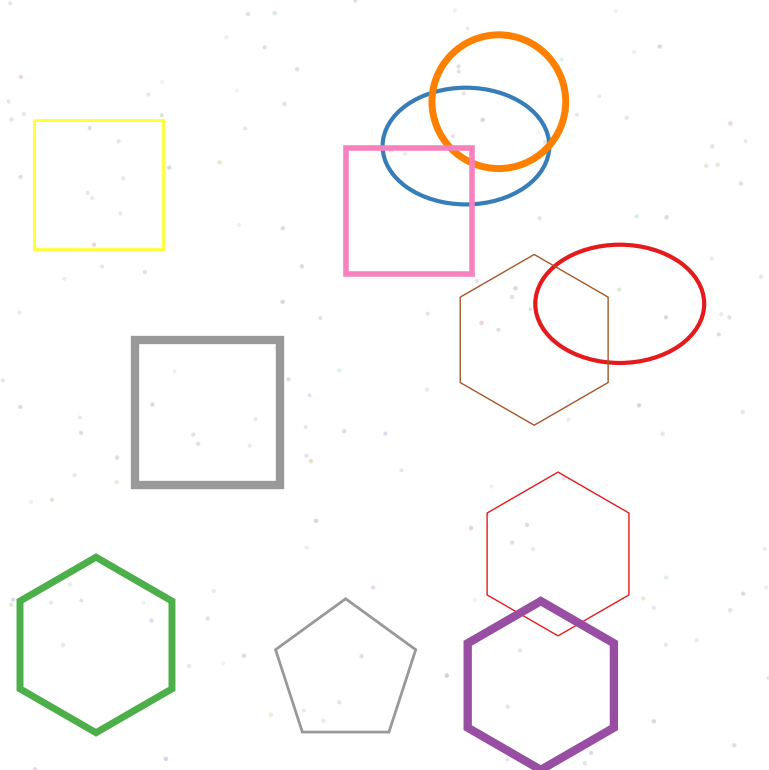[{"shape": "hexagon", "thickness": 0.5, "radius": 0.53, "center": [0.725, 0.281]}, {"shape": "oval", "thickness": 1.5, "radius": 0.55, "center": [0.805, 0.605]}, {"shape": "oval", "thickness": 1.5, "radius": 0.54, "center": [0.605, 0.81]}, {"shape": "hexagon", "thickness": 2.5, "radius": 0.57, "center": [0.125, 0.162]}, {"shape": "hexagon", "thickness": 3, "radius": 0.55, "center": [0.702, 0.11]}, {"shape": "circle", "thickness": 2.5, "radius": 0.43, "center": [0.648, 0.868]}, {"shape": "square", "thickness": 1, "radius": 0.42, "center": [0.128, 0.761]}, {"shape": "hexagon", "thickness": 0.5, "radius": 0.55, "center": [0.694, 0.559]}, {"shape": "square", "thickness": 2, "radius": 0.41, "center": [0.531, 0.726]}, {"shape": "square", "thickness": 3, "radius": 0.47, "center": [0.269, 0.464]}, {"shape": "pentagon", "thickness": 1, "radius": 0.48, "center": [0.449, 0.127]}]